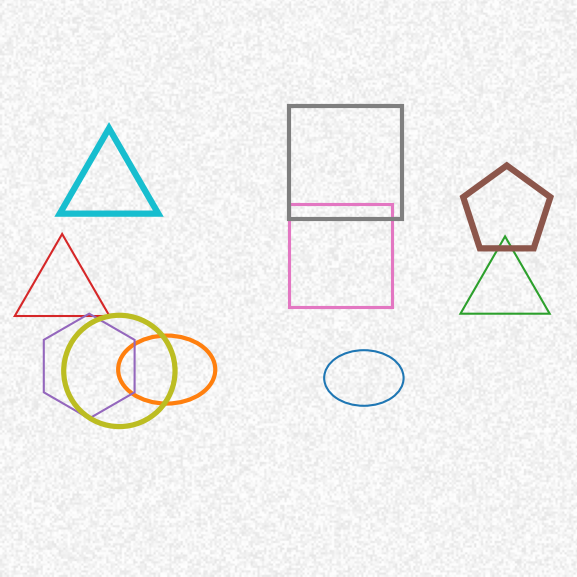[{"shape": "oval", "thickness": 1, "radius": 0.34, "center": [0.63, 0.345]}, {"shape": "oval", "thickness": 2, "radius": 0.42, "center": [0.289, 0.359]}, {"shape": "triangle", "thickness": 1, "radius": 0.45, "center": [0.875, 0.501]}, {"shape": "triangle", "thickness": 1, "radius": 0.47, "center": [0.108, 0.499]}, {"shape": "hexagon", "thickness": 1, "radius": 0.45, "center": [0.154, 0.365]}, {"shape": "pentagon", "thickness": 3, "radius": 0.4, "center": [0.878, 0.633]}, {"shape": "square", "thickness": 1.5, "radius": 0.45, "center": [0.59, 0.556]}, {"shape": "square", "thickness": 2, "radius": 0.49, "center": [0.598, 0.718]}, {"shape": "circle", "thickness": 2.5, "radius": 0.48, "center": [0.207, 0.357]}, {"shape": "triangle", "thickness": 3, "radius": 0.49, "center": [0.189, 0.678]}]